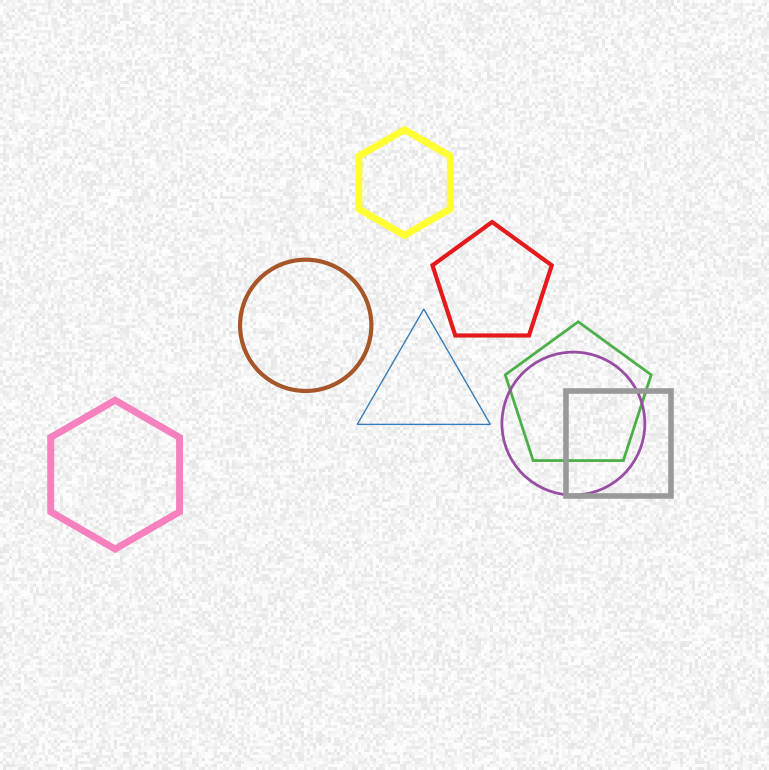[{"shape": "pentagon", "thickness": 1.5, "radius": 0.41, "center": [0.639, 0.63]}, {"shape": "triangle", "thickness": 0.5, "radius": 0.5, "center": [0.55, 0.499]}, {"shape": "pentagon", "thickness": 1, "radius": 0.5, "center": [0.751, 0.482]}, {"shape": "circle", "thickness": 1, "radius": 0.46, "center": [0.745, 0.45]}, {"shape": "hexagon", "thickness": 2.5, "radius": 0.34, "center": [0.525, 0.763]}, {"shape": "circle", "thickness": 1.5, "radius": 0.43, "center": [0.397, 0.577]}, {"shape": "hexagon", "thickness": 2.5, "radius": 0.48, "center": [0.15, 0.384]}, {"shape": "square", "thickness": 2, "radius": 0.34, "center": [0.803, 0.424]}]